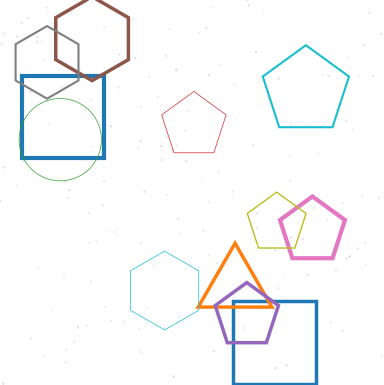[{"shape": "square", "thickness": 2.5, "radius": 0.54, "center": [0.714, 0.11]}, {"shape": "square", "thickness": 3, "radius": 0.54, "center": [0.164, 0.697]}, {"shape": "triangle", "thickness": 2.5, "radius": 0.55, "center": [0.611, 0.258]}, {"shape": "circle", "thickness": 0.5, "radius": 0.53, "center": [0.157, 0.637]}, {"shape": "pentagon", "thickness": 0.5, "radius": 0.44, "center": [0.504, 0.674]}, {"shape": "pentagon", "thickness": 2.5, "radius": 0.43, "center": [0.641, 0.18]}, {"shape": "hexagon", "thickness": 2.5, "radius": 0.54, "center": [0.239, 0.9]}, {"shape": "pentagon", "thickness": 3, "radius": 0.44, "center": [0.812, 0.401]}, {"shape": "hexagon", "thickness": 1.5, "radius": 0.47, "center": [0.122, 0.838]}, {"shape": "pentagon", "thickness": 1, "radius": 0.4, "center": [0.719, 0.421]}, {"shape": "hexagon", "thickness": 0.5, "radius": 0.51, "center": [0.428, 0.245]}, {"shape": "pentagon", "thickness": 1.5, "radius": 0.59, "center": [0.795, 0.765]}]